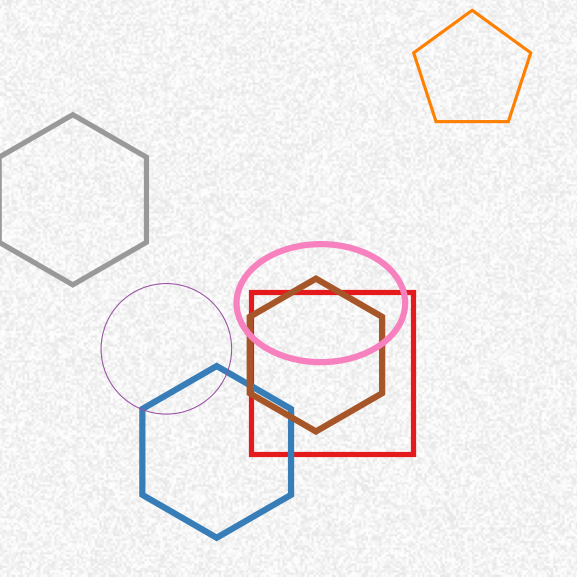[{"shape": "square", "thickness": 2.5, "radius": 0.7, "center": [0.575, 0.353]}, {"shape": "hexagon", "thickness": 3, "radius": 0.74, "center": [0.375, 0.217]}, {"shape": "circle", "thickness": 0.5, "radius": 0.57, "center": [0.288, 0.395]}, {"shape": "pentagon", "thickness": 1.5, "radius": 0.53, "center": [0.818, 0.875]}, {"shape": "hexagon", "thickness": 3, "radius": 0.66, "center": [0.547, 0.384]}, {"shape": "oval", "thickness": 3, "radius": 0.73, "center": [0.556, 0.474]}, {"shape": "hexagon", "thickness": 2.5, "radius": 0.74, "center": [0.126, 0.653]}]